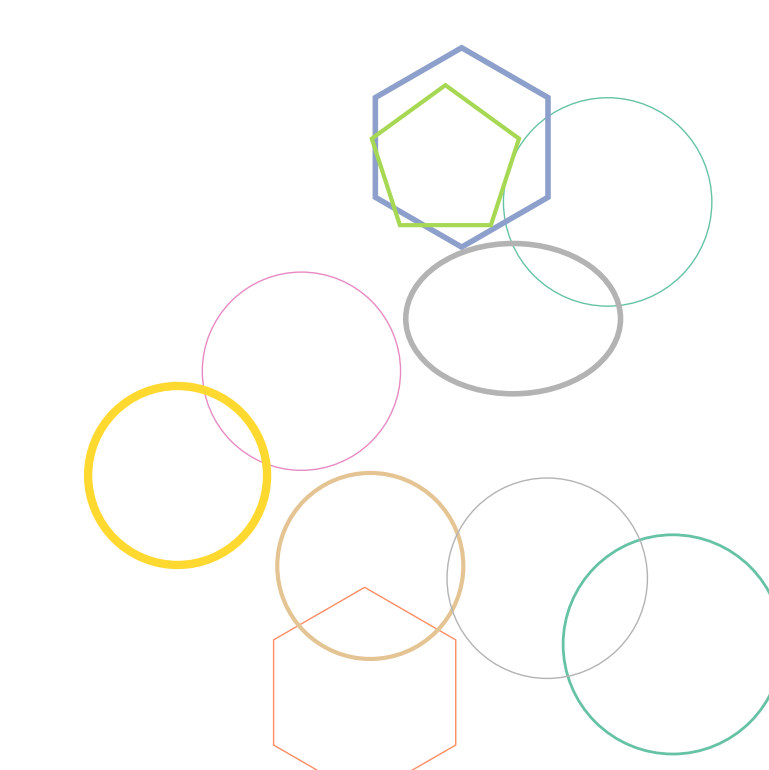[{"shape": "circle", "thickness": 1, "radius": 0.71, "center": [0.874, 0.163]}, {"shape": "circle", "thickness": 0.5, "radius": 0.68, "center": [0.789, 0.738]}, {"shape": "hexagon", "thickness": 0.5, "radius": 0.68, "center": [0.474, 0.101]}, {"shape": "hexagon", "thickness": 2, "radius": 0.65, "center": [0.6, 0.809]}, {"shape": "circle", "thickness": 0.5, "radius": 0.64, "center": [0.391, 0.518]}, {"shape": "pentagon", "thickness": 1.5, "radius": 0.5, "center": [0.578, 0.789]}, {"shape": "circle", "thickness": 3, "radius": 0.58, "center": [0.231, 0.383]}, {"shape": "circle", "thickness": 1.5, "radius": 0.6, "center": [0.481, 0.265]}, {"shape": "oval", "thickness": 2, "radius": 0.7, "center": [0.666, 0.586]}, {"shape": "circle", "thickness": 0.5, "radius": 0.65, "center": [0.711, 0.249]}]